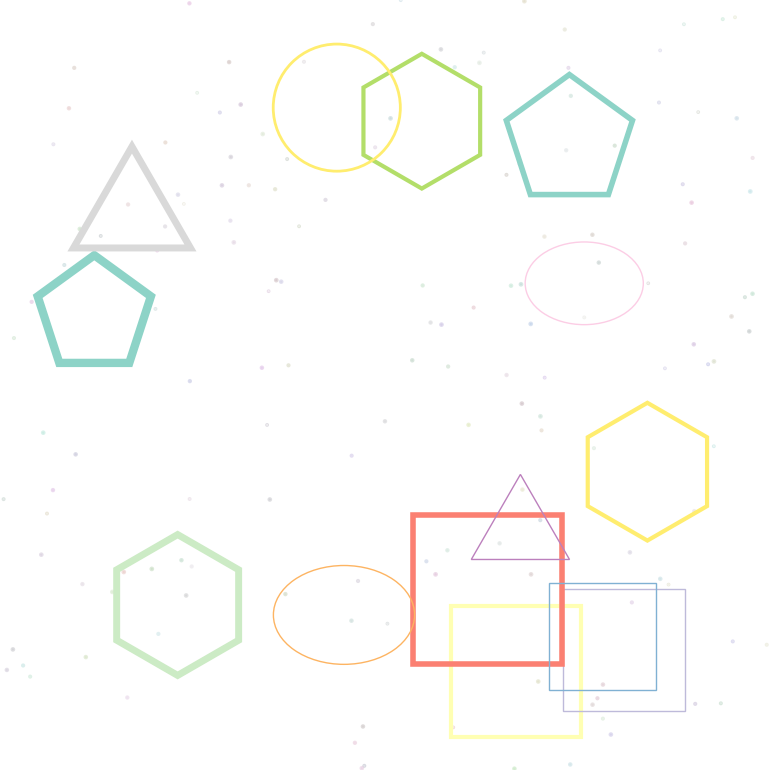[{"shape": "pentagon", "thickness": 3, "radius": 0.39, "center": [0.122, 0.591]}, {"shape": "pentagon", "thickness": 2, "radius": 0.43, "center": [0.739, 0.817]}, {"shape": "square", "thickness": 1.5, "radius": 0.42, "center": [0.67, 0.128]}, {"shape": "square", "thickness": 0.5, "radius": 0.4, "center": [0.81, 0.156]}, {"shape": "square", "thickness": 2, "radius": 0.48, "center": [0.633, 0.234]}, {"shape": "square", "thickness": 0.5, "radius": 0.35, "center": [0.782, 0.173]}, {"shape": "oval", "thickness": 0.5, "radius": 0.46, "center": [0.447, 0.201]}, {"shape": "hexagon", "thickness": 1.5, "radius": 0.44, "center": [0.548, 0.843]}, {"shape": "oval", "thickness": 0.5, "radius": 0.38, "center": [0.759, 0.632]}, {"shape": "triangle", "thickness": 2.5, "radius": 0.44, "center": [0.171, 0.722]}, {"shape": "triangle", "thickness": 0.5, "radius": 0.37, "center": [0.676, 0.31]}, {"shape": "hexagon", "thickness": 2.5, "radius": 0.46, "center": [0.231, 0.214]}, {"shape": "circle", "thickness": 1, "radius": 0.41, "center": [0.437, 0.86]}, {"shape": "hexagon", "thickness": 1.5, "radius": 0.45, "center": [0.841, 0.387]}]